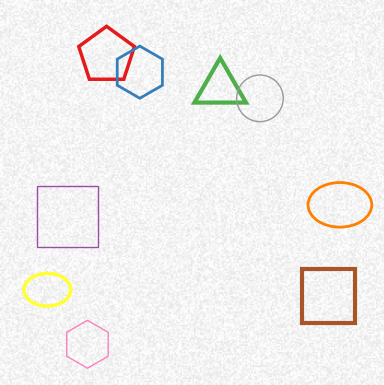[{"shape": "pentagon", "thickness": 2.5, "radius": 0.38, "center": [0.277, 0.856]}, {"shape": "hexagon", "thickness": 2, "radius": 0.34, "center": [0.363, 0.813]}, {"shape": "triangle", "thickness": 3, "radius": 0.39, "center": [0.572, 0.772]}, {"shape": "square", "thickness": 1, "radius": 0.4, "center": [0.176, 0.437]}, {"shape": "oval", "thickness": 2, "radius": 0.41, "center": [0.883, 0.468]}, {"shape": "oval", "thickness": 2.5, "radius": 0.3, "center": [0.123, 0.247]}, {"shape": "square", "thickness": 3, "radius": 0.35, "center": [0.853, 0.231]}, {"shape": "hexagon", "thickness": 1, "radius": 0.31, "center": [0.227, 0.106]}, {"shape": "circle", "thickness": 1, "radius": 0.3, "center": [0.675, 0.745]}]